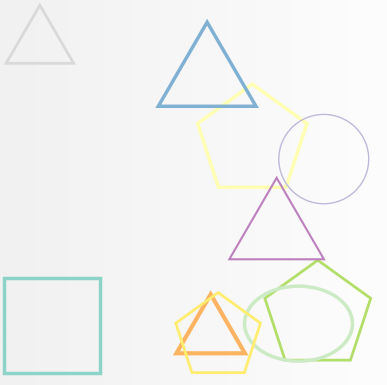[{"shape": "square", "thickness": 2.5, "radius": 0.62, "center": [0.134, 0.154]}, {"shape": "pentagon", "thickness": 2.5, "radius": 0.74, "center": [0.651, 0.633]}, {"shape": "circle", "thickness": 1, "radius": 0.58, "center": [0.836, 0.587]}, {"shape": "triangle", "thickness": 2.5, "radius": 0.73, "center": [0.535, 0.797]}, {"shape": "triangle", "thickness": 3, "radius": 0.51, "center": [0.544, 0.133]}, {"shape": "pentagon", "thickness": 2, "radius": 0.72, "center": [0.82, 0.181]}, {"shape": "triangle", "thickness": 2, "radius": 0.5, "center": [0.103, 0.886]}, {"shape": "triangle", "thickness": 1.5, "radius": 0.7, "center": [0.714, 0.397]}, {"shape": "oval", "thickness": 2.5, "radius": 0.7, "center": [0.77, 0.159]}, {"shape": "pentagon", "thickness": 2, "radius": 0.57, "center": [0.563, 0.125]}]